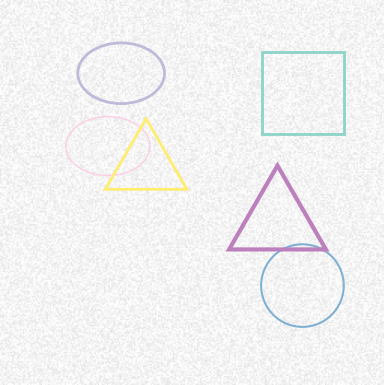[{"shape": "square", "thickness": 2, "radius": 0.53, "center": [0.787, 0.758]}, {"shape": "oval", "thickness": 2, "radius": 0.56, "center": [0.315, 0.81]}, {"shape": "circle", "thickness": 1.5, "radius": 0.54, "center": [0.786, 0.258]}, {"shape": "oval", "thickness": 1, "radius": 0.55, "center": [0.28, 0.62]}, {"shape": "triangle", "thickness": 3, "radius": 0.73, "center": [0.721, 0.425]}, {"shape": "triangle", "thickness": 2, "radius": 0.61, "center": [0.379, 0.57]}]